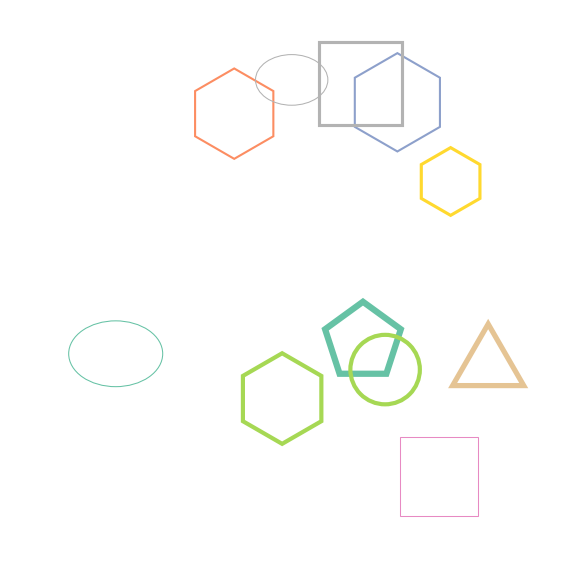[{"shape": "pentagon", "thickness": 3, "radius": 0.34, "center": [0.628, 0.408]}, {"shape": "oval", "thickness": 0.5, "radius": 0.41, "center": [0.2, 0.387]}, {"shape": "hexagon", "thickness": 1, "radius": 0.39, "center": [0.406, 0.802]}, {"shape": "hexagon", "thickness": 1, "radius": 0.43, "center": [0.688, 0.822]}, {"shape": "square", "thickness": 0.5, "radius": 0.34, "center": [0.761, 0.174]}, {"shape": "circle", "thickness": 2, "radius": 0.3, "center": [0.667, 0.359]}, {"shape": "hexagon", "thickness": 2, "radius": 0.39, "center": [0.489, 0.309]}, {"shape": "hexagon", "thickness": 1.5, "radius": 0.29, "center": [0.78, 0.685]}, {"shape": "triangle", "thickness": 2.5, "radius": 0.36, "center": [0.845, 0.367]}, {"shape": "oval", "thickness": 0.5, "radius": 0.31, "center": [0.505, 0.861]}, {"shape": "square", "thickness": 1.5, "radius": 0.36, "center": [0.624, 0.854]}]